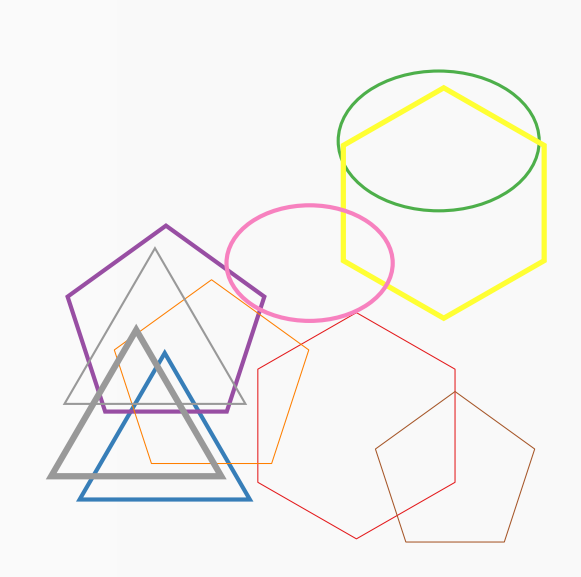[{"shape": "hexagon", "thickness": 0.5, "radius": 0.98, "center": [0.613, 0.262]}, {"shape": "triangle", "thickness": 2, "radius": 0.85, "center": [0.283, 0.219]}, {"shape": "oval", "thickness": 1.5, "radius": 0.86, "center": [0.755, 0.755]}, {"shape": "pentagon", "thickness": 2, "radius": 0.89, "center": [0.286, 0.43]}, {"shape": "pentagon", "thickness": 0.5, "radius": 0.88, "center": [0.364, 0.339]}, {"shape": "hexagon", "thickness": 2.5, "radius": 1.0, "center": [0.763, 0.648]}, {"shape": "pentagon", "thickness": 0.5, "radius": 0.72, "center": [0.783, 0.177]}, {"shape": "oval", "thickness": 2, "radius": 0.71, "center": [0.533, 0.544]}, {"shape": "triangle", "thickness": 1, "radius": 0.9, "center": [0.267, 0.39]}, {"shape": "triangle", "thickness": 3, "radius": 0.84, "center": [0.234, 0.259]}]